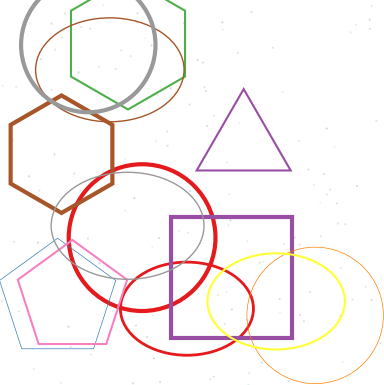[{"shape": "oval", "thickness": 2, "radius": 0.86, "center": [0.486, 0.198]}, {"shape": "circle", "thickness": 3, "radius": 0.95, "center": [0.369, 0.383]}, {"shape": "pentagon", "thickness": 0.5, "radius": 0.79, "center": [0.15, 0.222]}, {"shape": "hexagon", "thickness": 1.5, "radius": 0.86, "center": [0.333, 0.887]}, {"shape": "square", "thickness": 3, "radius": 0.79, "center": [0.6, 0.279]}, {"shape": "triangle", "thickness": 1.5, "radius": 0.7, "center": [0.633, 0.628]}, {"shape": "circle", "thickness": 0.5, "radius": 0.89, "center": [0.819, 0.181]}, {"shape": "oval", "thickness": 1.5, "radius": 0.89, "center": [0.717, 0.217]}, {"shape": "hexagon", "thickness": 3, "radius": 0.76, "center": [0.16, 0.599]}, {"shape": "oval", "thickness": 1, "radius": 0.96, "center": [0.285, 0.819]}, {"shape": "pentagon", "thickness": 1.5, "radius": 0.75, "center": [0.188, 0.227]}, {"shape": "oval", "thickness": 1, "radius": 0.99, "center": [0.331, 0.414]}, {"shape": "circle", "thickness": 3, "radius": 0.87, "center": [0.229, 0.883]}]